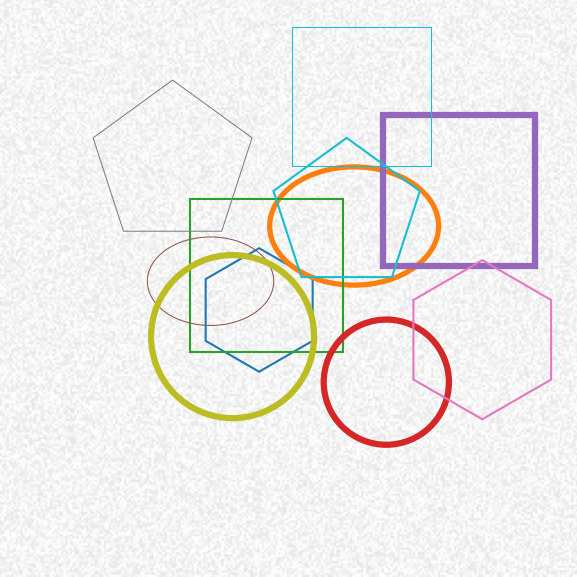[{"shape": "hexagon", "thickness": 1, "radius": 0.53, "center": [0.449, 0.462]}, {"shape": "oval", "thickness": 2.5, "radius": 0.73, "center": [0.613, 0.608]}, {"shape": "square", "thickness": 1, "radius": 0.66, "center": [0.462, 0.522]}, {"shape": "circle", "thickness": 3, "radius": 0.54, "center": [0.669, 0.337]}, {"shape": "square", "thickness": 3, "radius": 0.65, "center": [0.795, 0.669]}, {"shape": "oval", "thickness": 0.5, "radius": 0.55, "center": [0.365, 0.512]}, {"shape": "hexagon", "thickness": 1, "radius": 0.69, "center": [0.835, 0.411]}, {"shape": "pentagon", "thickness": 0.5, "radius": 0.72, "center": [0.299, 0.716]}, {"shape": "circle", "thickness": 3, "radius": 0.71, "center": [0.403, 0.416]}, {"shape": "square", "thickness": 0.5, "radius": 0.6, "center": [0.626, 0.833]}, {"shape": "pentagon", "thickness": 1, "radius": 0.67, "center": [0.6, 0.627]}]